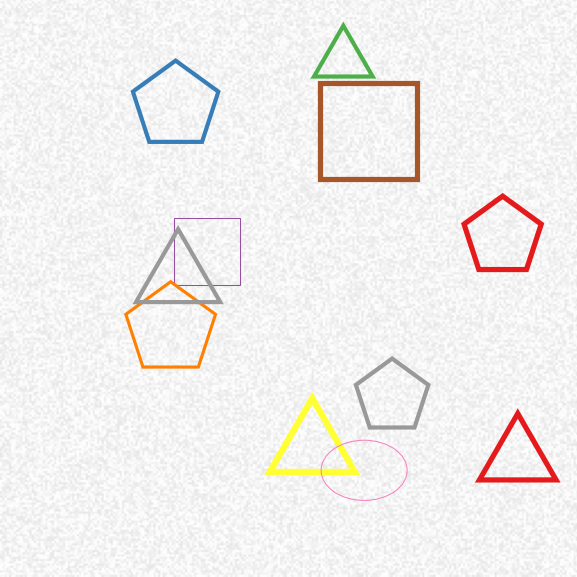[{"shape": "triangle", "thickness": 2.5, "radius": 0.38, "center": [0.897, 0.206]}, {"shape": "pentagon", "thickness": 2.5, "radius": 0.35, "center": [0.87, 0.589]}, {"shape": "pentagon", "thickness": 2, "radius": 0.39, "center": [0.304, 0.816]}, {"shape": "triangle", "thickness": 2, "radius": 0.29, "center": [0.595, 0.896]}, {"shape": "square", "thickness": 0.5, "radius": 0.29, "center": [0.359, 0.563]}, {"shape": "pentagon", "thickness": 1.5, "radius": 0.41, "center": [0.296, 0.43]}, {"shape": "triangle", "thickness": 3, "radius": 0.43, "center": [0.541, 0.224]}, {"shape": "square", "thickness": 2.5, "radius": 0.42, "center": [0.638, 0.772]}, {"shape": "oval", "thickness": 0.5, "radius": 0.37, "center": [0.631, 0.185]}, {"shape": "pentagon", "thickness": 2, "radius": 0.33, "center": [0.679, 0.312]}, {"shape": "triangle", "thickness": 2, "radius": 0.42, "center": [0.308, 0.518]}]